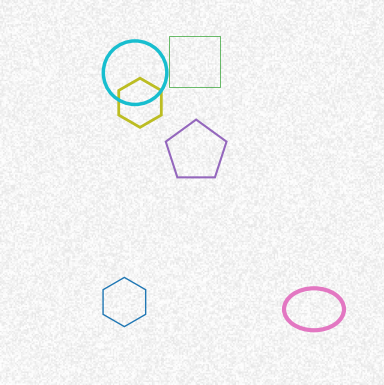[{"shape": "hexagon", "thickness": 1, "radius": 0.32, "center": [0.323, 0.216]}, {"shape": "square", "thickness": 0.5, "radius": 0.33, "center": [0.506, 0.84]}, {"shape": "pentagon", "thickness": 1.5, "radius": 0.41, "center": [0.509, 0.606]}, {"shape": "oval", "thickness": 3, "radius": 0.39, "center": [0.816, 0.197]}, {"shape": "hexagon", "thickness": 2, "radius": 0.32, "center": [0.364, 0.733]}, {"shape": "circle", "thickness": 2.5, "radius": 0.41, "center": [0.351, 0.811]}]